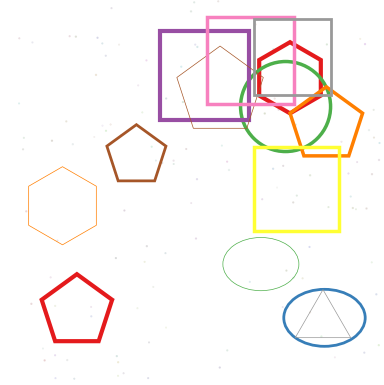[{"shape": "hexagon", "thickness": 3, "radius": 0.46, "center": [0.753, 0.798]}, {"shape": "pentagon", "thickness": 3, "radius": 0.48, "center": [0.2, 0.192]}, {"shape": "oval", "thickness": 2, "radius": 0.53, "center": [0.843, 0.174]}, {"shape": "oval", "thickness": 0.5, "radius": 0.49, "center": [0.678, 0.314]}, {"shape": "circle", "thickness": 2.5, "radius": 0.58, "center": [0.742, 0.723]}, {"shape": "square", "thickness": 3, "radius": 0.58, "center": [0.531, 0.804]}, {"shape": "hexagon", "thickness": 0.5, "radius": 0.51, "center": [0.162, 0.466]}, {"shape": "pentagon", "thickness": 2.5, "radius": 0.5, "center": [0.848, 0.675]}, {"shape": "square", "thickness": 2.5, "radius": 0.55, "center": [0.771, 0.509]}, {"shape": "pentagon", "thickness": 0.5, "radius": 0.59, "center": [0.572, 0.762]}, {"shape": "pentagon", "thickness": 2, "radius": 0.4, "center": [0.354, 0.595]}, {"shape": "square", "thickness": 2.5, "radius": 0.56, "center": [0.65, 0.843]}, {"shape": "square", "thickness": 2, "radius": 0.5, "center": [0.759, 0.853]}, {"shape": "triangle", "thickness": 0.5, "radius": 0.42, "center": [0.839, 0.165]}]